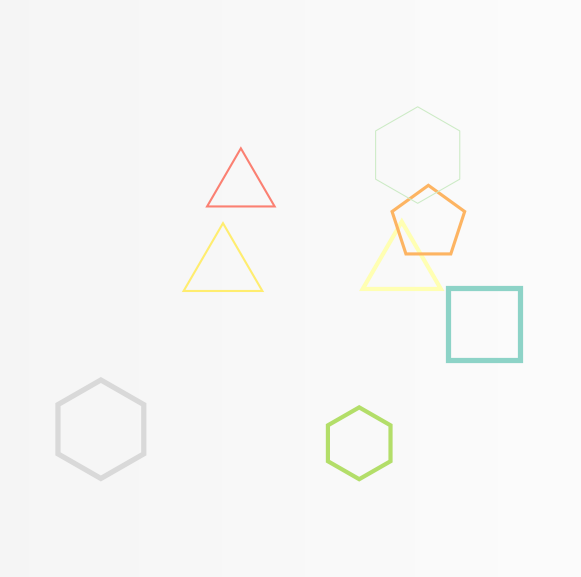[{"shape": "square", "thickness": 2.5, "radius": 0.31, "center": [0.833, 0.438]}, {"shape": "triangle", "thickness": 2, "radius": 0.39, "center": [0.691, 0.538]}, {"shape": "triangle", "thickness": 1, "radius": 0.34, "center": [0.414, 0.675]}, {"shape": "pentagon", "thickness": 1.5, "radius": 0.33, "center": [0.737, 0.613]}, {"shape": "hexagon", "thickness": 2, "radius": 0.31, "center": [0.618, 0.232]}, {"shape": "hexagon", "thickness": 2.5, "radius": 0.43, "center": [0.174, 0.256]}, {"shape": "hexagon", "thickness": 0.5, "radius": 0.42, "center": [0.719, 0.731]}, {"shape": "triangle", "thickness": 1, "radius": 0.39, "center": [0.384, 0.534]}]